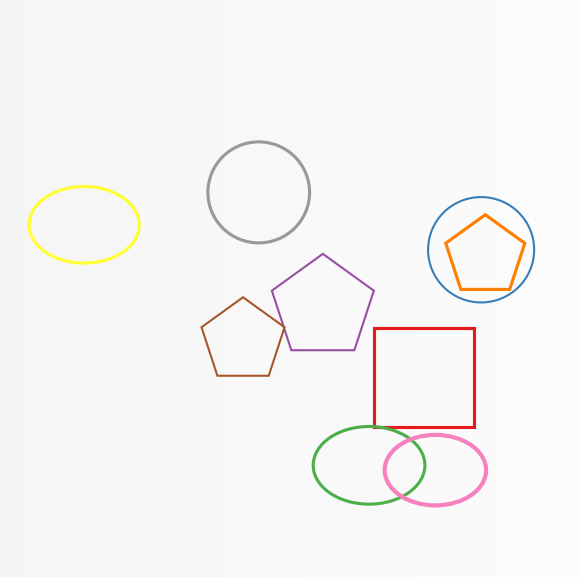[{"shape": "square", "thickness": 1.5, "radius": 0.43, "center": [0.729, 0.345]}, {"shape": "circle", "thickness": 1, "radius": 0.46, "center": [0.828, 0.567]}, {"shape": "oval", "thickness": 1.5, "radius": 0.48, "center": [0.635, 0.193]}, {"shape": "pentagon", "thickness": 1, "radius": 0.46, "center": [0.555, 0.467]}, {"shape": "pentagon", "thickness": 1.5, "radius": 0.36, "center": [0.835, 0.556]}, {"shape": "oval", "thickness": 1.5, "radius": 0.47, "center": [0.145, 0.61]}, {"shape": "pentagon", "thickness": 1, "radius": 0.38, "center": [0.418, 0.409]}, {"shape": "oval", "thickness": 2, "radius": 0.44, "center": [0.749, 0.185]}, {"shape": "circle", "thickness": 1.5, "radius": 0.44, "center": [0.445, 0.666]}]